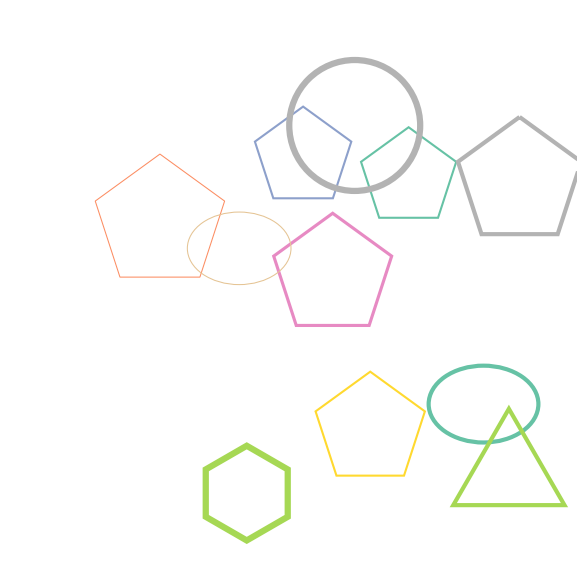[{"shape": "oval", "thickness": 2, "radius": 0.48, "center": [0.837, 0.299]}, {"shape": "pentagon", "thickness": 1, "radius": 0.43, "center": [0.708, 0.692]}, {"shape": "pentagon", "thickness": 0.5, "radius": 0.59, "center": [0.277, 0.615]}, {"shape": "pentagon", "thickness": 1, "radius": 0.44, "center": [0.525, 0.727]}, {"shape": "pentagon", "thickness": 1.5, "radius": 0.54, "center": [0.576, 0.522]}, {"shape": "hexagon", "thickness": 3, "radius": 0.41, "center": [0.427, 0.145]}, {"shape": "triangle", "thickness": 2, "radius": 0.56, "center": [0.881, 0.18]}, {"shape": "pentagon", "thickness": 1, "radius": 0.5, "center": [0.641, 0.256]}, {"shape": "oval", "thickness": 0.5, "radius": 0.45, "center": [0.414, 0.569]}, {"shape": "circle", "thickness": 3, "radius": 0.57, "center": [0.614, 0.782]}, {"shape": "pentagon", "thickness": 2, "radius": 0.56, "center": [0.9, 0.684]}]